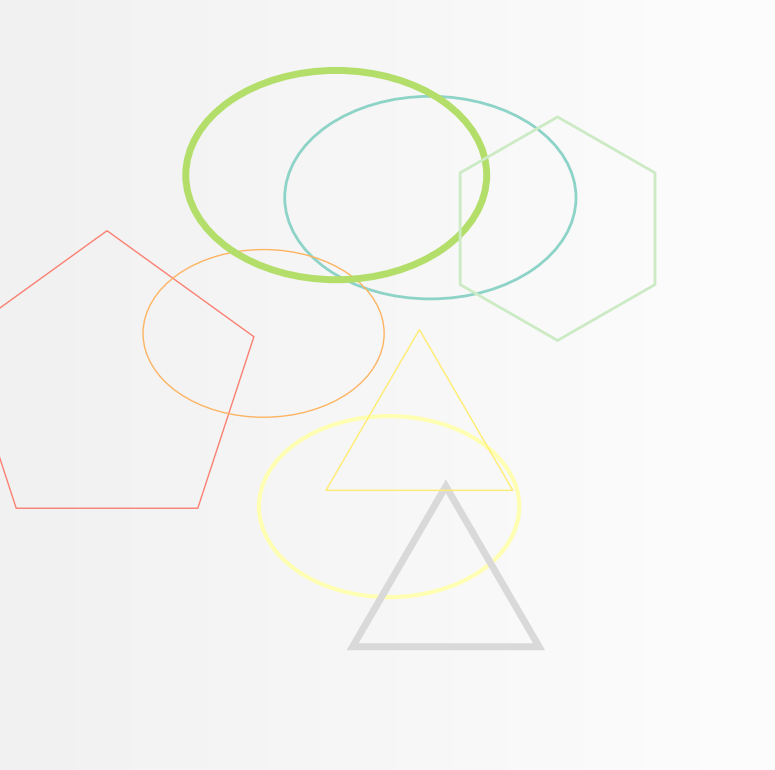[{"shape": "oval", "thickness": 1, "radius": 0.94, "center": [0.555, 0.743]}, {"shape": "oval", "thickness": 1.5, "radius": 0.84, "center": [0.502, 0.342]}, {"shape": "pentagon", "thickness": 0.5, "radius": 1.0, "center": [0.138, 0.501]}, {"shape": "oval", "thickness": 0.5, "radius": 0.78, "center": [0.34, 0.567]}, {"shape": "oval", "thickness": 2.5, "radius": 0.97, "center": [0.434, 0.773]}, {"shape": "triangle", "thickness": 2.5, "radius": 0.69, "center": [0.575, 0.23]}, {"shape": "hexagon", "thickness": 1, "radius": 0.73, "center": [0.719, 0.703]}, {"shape": "triangle", "thickness": 0.5, "radius": 0.7, "center": [0.541, 0.433]}]